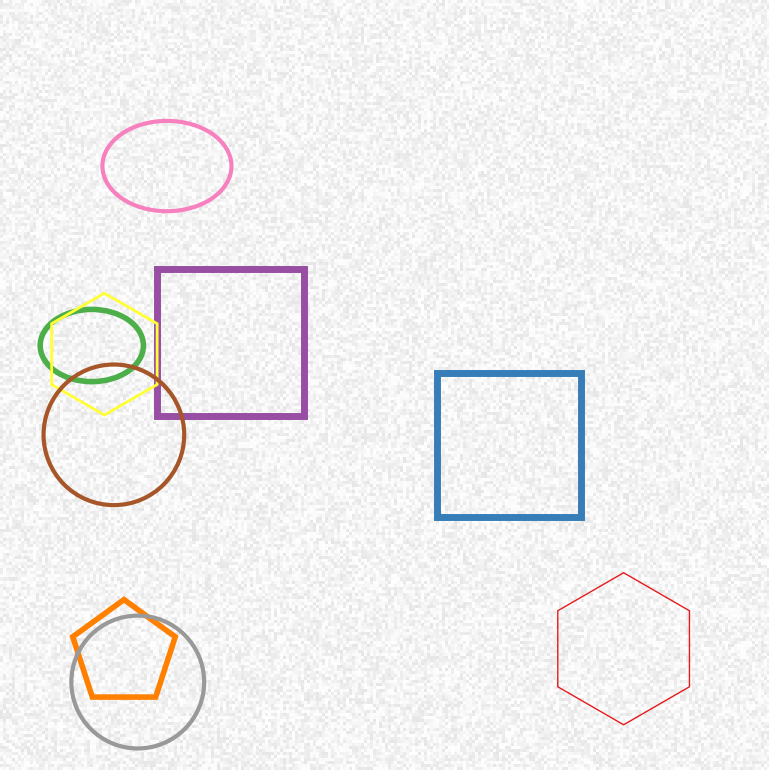[{"shape": "hexagon", "thickness": 0.5, "radius": 0.49, "center": [0.81, 0.157]}, {"shape": "square", "thickness": 2.5, "radius": 0.47, "center": [0.661, 0.422]}, {"shape": "oval", "thickness": 2, "radius": 0.34, "center": [0.119, 0.551]}, {"shape": "square", "thickness": 2.5, "radius": 0.48, "center": [0.299, 0.555]}, {"shape": "pentagon", "thickness": 2, "radius": 0.35, "center": [0.161, 0.151]}, {"shape": "hexagon", "thickness": 1, "radius": 0.4, "center": [0.136, 0.54]}, {"shape": "circle", "thickness": 1.5, "radius": 0.46, "center": [0.148, 0.435]}, {"shape": "oval", "thickness": 1.5, "radius": 0.42, "center": [0.217, 0.784]}, {"shape": "circle", "thickness": 1.5, "radius": 0.43, "center": [0.179, 0.114]}]